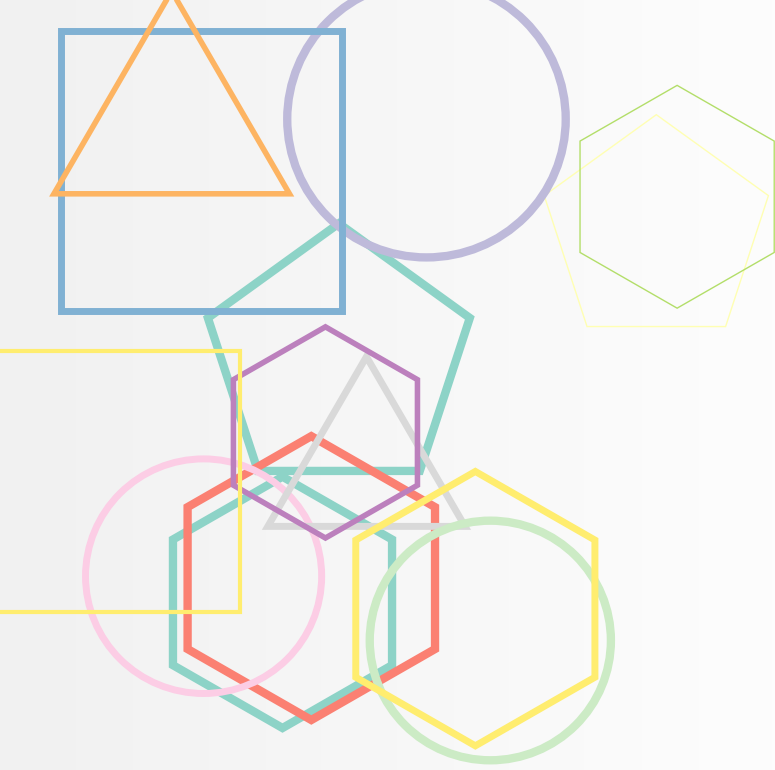[{"shape": "pentagon", "thickness": 3, "radius": 0.89, "center": [0.437, 0.532]}, {"shape": "hexagon", "thickness": 3, "radius": 0.82, "center": [0.365, 0.218]}, {"shape": "pentagon", "thickness": 0.5, "radius": 0.76, "center": [0.847, 0.699]}, {"shape": "circle", "thickness": 3, "radius": 0.9, "center": [0.55, 0.845]}, {"shape": "hexagon", "thickness": 3, "radius": 0.92, "center": [0.402, 0.249]}, {"shape": "square", "thickness": 2.5, "radius": 0.91, "center": [0.259, 0.778]}, {"shape": "triangle", "thickness": 2, "radius": 0.88, "center": [0.222, 0.836]}, {"shape": "hexagon", "thickness": 0.5, "radius": 0.72, "center": [0.874, 0.744]}, {"shape": "circle", "thickness": 2.5, "radius": 0.76, "center": [0.263, 0.252]}, {"shape": "triangle", "thickness": 2.5, "radius": 0.73, "center": [0.473, 0.39]}, {"shape": "hexagon", "thickness": 2, "radius": 0.69, "center": [0.42, 0.438]}, {"shape": "circle", "thickness": 3, "radius": 0.78, "center": [0.633, 0.168]}, {"shape": "square", "thickness": 1.5, "radius": 0.85, "center": [0.14, 0.375]}, {"shape": "hexagon", "thickness": 2.5, "radius": 0.89, "center": [0.613, 0.21]}]